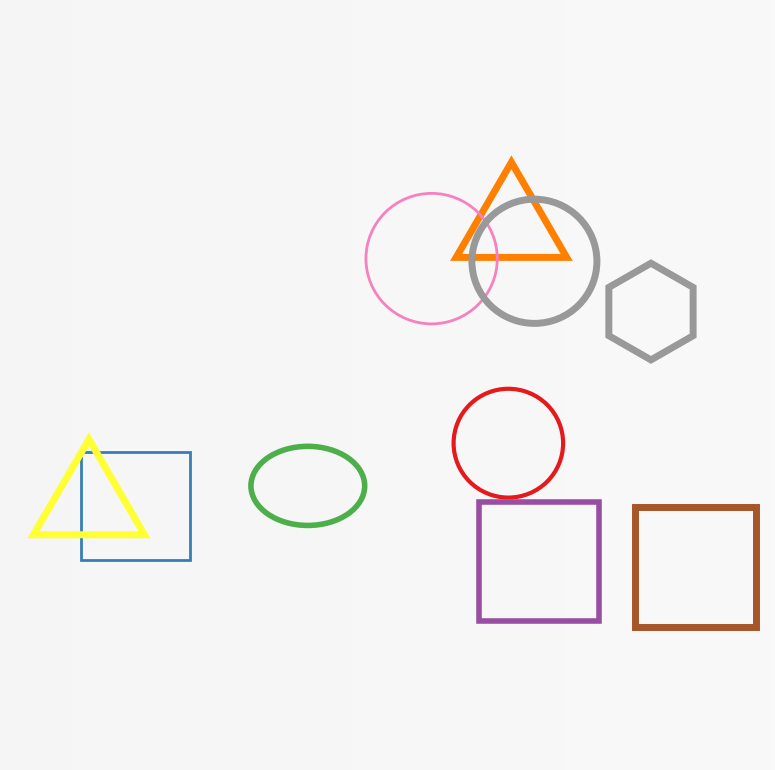[{"shape": "circle", "thickness": 1.5, "radius": 0.35, "center": [0.656, 0.424]}, {"shape": "square", "thickness": 1, "radius": 0.35, "center": [0.175, 0.343]}, {"shape": "oval", "thickness": 2, "radius": 0.37, "center": [0.397, 0.369]}, {"shape": "square", "thickness": 2, "radius": 0.39, "center": [0.696, 0.271]}, {"shape": "triangle", "thickness": 2.5, "radius": 0.41, "center": [0.66, 0.707]}, {"shape": "triangle", "thickness": 2.5, "radius": 0.41, "center": [0.115, 0.347]}, {"shape": "square", "thickness": 2.5, "radius": 0.39, "center": [0.897, 0.264]}, {"shape": "circle", "thickness": 1, "radius": 0.42, "center": [0.557, 0.664]}, {"shape": "hexagon", "thickness": 2.5, "radius": 0.31, "center": [0.84, 0.595]}, {"shape": "circle", "thickness": 2.5, "radius": 0.4, "center": [0.69, 0.661]}]